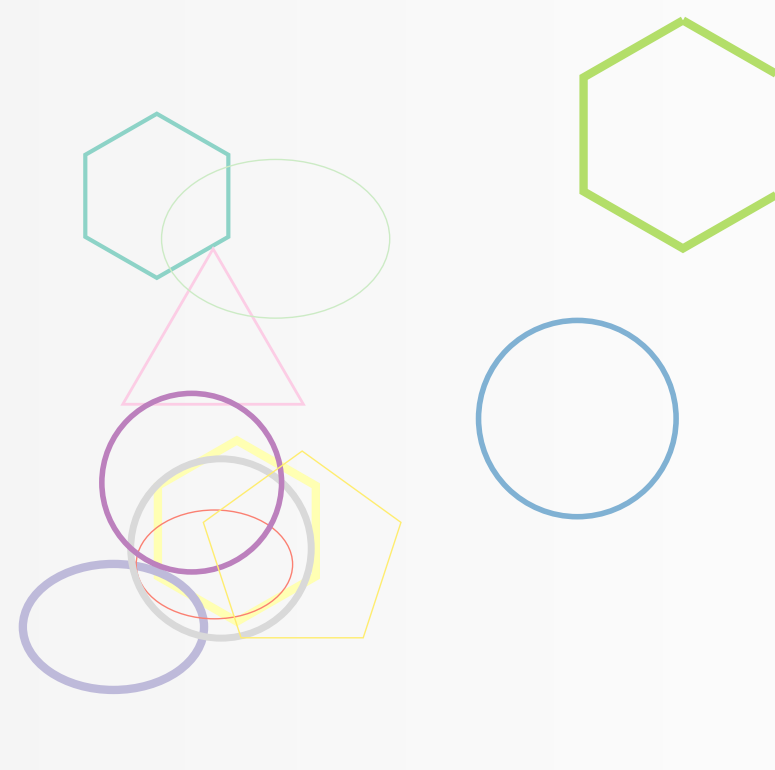[{"shape": "hexagon", "thickness": 1.5, "radius": 0.53, "center": [0.202, 0.746]}, {"shape": "hexagon", "thickness": 3, "radius": 0.59, "center": [0.306, 0.31]}, {"shape": "oval", "thickness": 3, "radius": 0.58, "center": [0.146, 0.186]}, {"shape": "oval", "thickness": 0.5, "radius": 0.5, "center": [0.277, 0.267]}, {"shape": "circle", "thickness": 2, "radius": 0.64, "center": [0.745, 0.456]}, {"shape": "hexagon", "thickness": 3, "radius": 0.74, "center": [0.881, 0.825]}, {"shape": "triangle", "thickness": 1, "radius": 0.67, "center": [0.275, 0.542]}, {"shape": "circle", "thickness": 2.5, "radius": 0.58, "center": [0.285, 0.288]}, {"shape": "circle", "thickness": 2, "radius": 0.58, "center": [0.247, 0.373]}, {"shape": "oval", "thickness": 0.5, "radius": 0.74, "center": [0.356, 0.69]}, {"shape": "pentagon", "thickness": 0.5, "radius": 0.67, "center": [0.39, 0.28]}]